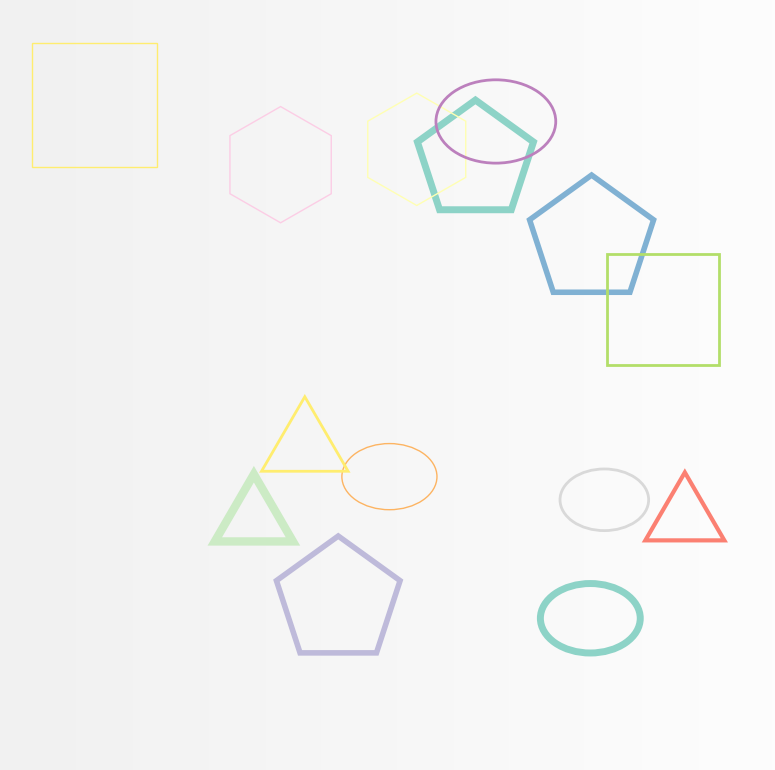[{"shape": "oval", "thickness": 2.5, "radius": 0.32, "center": [0.762, 0.197]}, {"shape": "pentagon", "thickness": 2.5, "radius": 0.39, "center": [0.613, 0.791]}, {"shape": "hexagon", "thickness": 0.5, "radius": 0.36, "center": [0.538, 0.806]}, {"shape": "pentagon", "thickness": 2, "radius": 0.42, "center": [0.436, 0.22]}, {"shape": "triangle", "thickness": 1.5, "radius": 0.29, "center": [0.884, 0.328]}, {"shape": "pentagon", "thickness": 2, "radius": 0.42, "center": [0.763, 0.689]}, {"shape": "oval", "thickness": 0.5, "radius": 0.31, "center": [0.502, 0.381]}, {"shape": "square", "thickness": 1, "radius": 0.36, "center": [0.855, 0.598]}, {"shape": "hexagon", "thickness": 0.5, "radius": 0.38, "center": [0.362, 0.786]}, {"shape": "oval", "thickness": 1, "radius": 0.29, "center": [0.78, 0.351]}, {"shape": "oval", "thickness": 1, "radius": 0.39, "center": [0.64, 0.842]}, {"shape": "triangle", "thickness": 3, "radius": 0.29, "center": [0.328, 0.326]}, {"shape": "triangle", "thickness": 1, "radius": 0.32, "center": [0.393, 0.42]}, {"shape": "square", "thickness": 0.5, "radius": 0.4, "center": [0.122, 0.864]}]